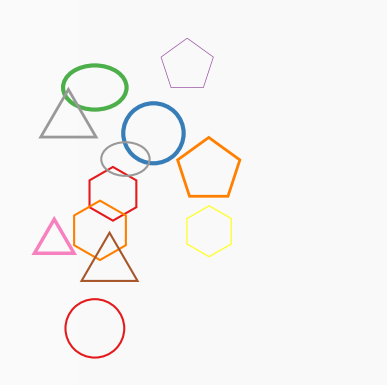[{"shape": "circle", "thickness": 1.5, "radius": 0.38, "center": [0.245, 0.147]}, {"shape": "hexagon", "thickness": 1.5, "radius": 0.35, "center": [0.291, 0.497]}, {"shape": "circle", "thickness": 3, "radius": 0.39, "center": [0.396, 0.654]}, {"shape": "oval", "thickness": 3, "radius": 0.41, "center": [0.245, 0.773]}, {"shape": "pentagon", "thickness": 0.5, "radius": 0.35, "center": [0.483, 0.83]}, {"shape": "pentagon", "thickness": 2, "radius": 0.42, "center": [0.539, 0.559]}, {"shape": "hexagon", "thickness": 1.5, "radius": 0.39, "center": [0.258, 0.402]}, {"shape": "hexagon", "thickness": 1, "radius": 0.33, "center": [0.54, 0.399]}, {"shape": "triangle", "thickness": 1.5, "radius": 0.42, "center": [0.283, 0.312]}, {"shape": "triangle", "thickness": 2.5, "radius": 0.29, "center": [0.14, 0.372]}, {"shape": "triangle", "thickness": 2, "radius": 0.41, "center": [0.176, 0.685]}, {"shape": "oval", "thickness": 1.5, "radius": 0.31, "center": [0.324, 0.587]}]